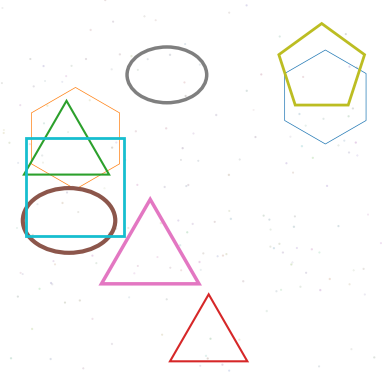[{"shape": "hexagon", "thickness": 0.5, "radius": 0.61, "center": [0.845, 0.748]}, {"shape": "hexagon", "thickness": 0.5, "radius": 0.66, "center": [0.196, 0.641]}, {"shape": "triangle", "thickness": 1.5, "radius": 0.64, "center": [0.173, 0.61]}, {"shape": "triangle", "thickness": 1.5, "radius": 0.58, "center": [0.542, 0.12]}, {"shape": "oval", "thickness": 3, "radius": 0.6, "center": [0.179, 0.427]}, {"shape": "triangle", "thickness": 2.5, "radius": 0.73, "center": [0.39, 0.336]}, {"shape": "oval", "thickness": 2.5, "radius": 0.52, "center": [0.433, 0.806]}, {"shape": "pentagon", "thickness": 2, "radius": 0.59, "center": [0.836, 0.822]}, {"shape": "square", "thickness": 2, "radius": 0.64, "center": [0.194, 0.515]}]